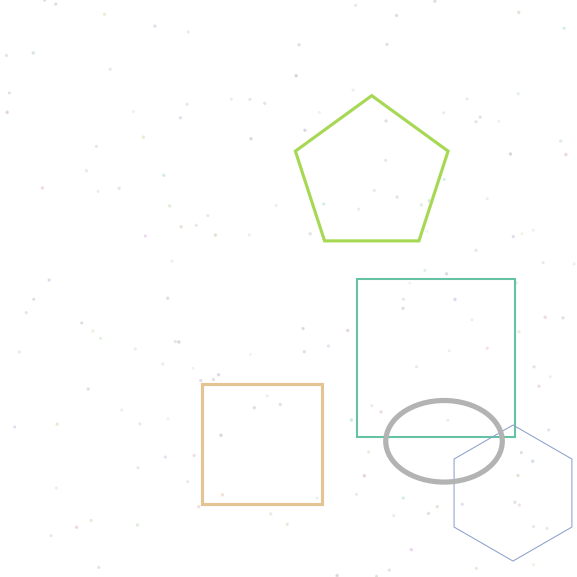[{"shape": "square", "thickness": 1, "radius": 0.69, "center": [0.755, 0.379]}, {"shape": "hexagon", "thickness": 0.5, "radius": 0.59, "center": [0.888, 0.145]}, {"shape": "pentagon", "thickness": 1.5, "radius": 0.7, "center": [0.644, 0.694]}, {"shape": "square", "thickness": 1.5, "radius": 0.52, "center": [0.453, 0.23]}, {"shape": "oval", "thickness": 2.5, "radius": 0.5, "center": [0.769, 0.235]}]